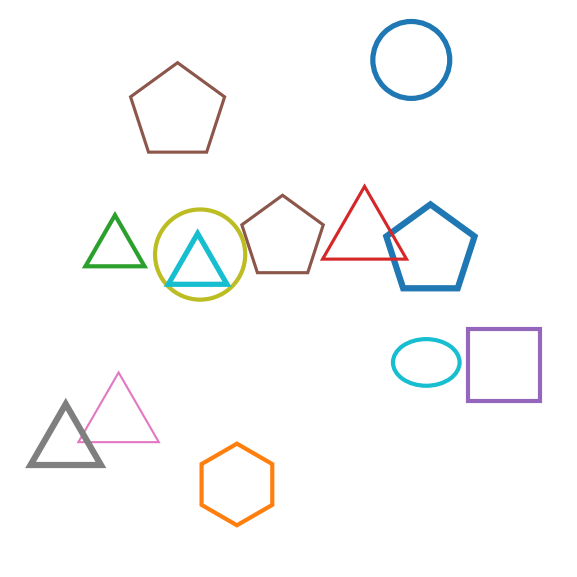[{"shape": "pentagon", "thickness": 3, "radius": 0.4, "center": [0.745, 0.565]}, {"shape": "circle", "thickness": 2.5, "radius": 0.33, "center": [0.712, 0.895]}, {"shape": "hexagon", "thickness": 2, "radius": 0.35, "center": [0.41, 0.16]}, {"shape": "triangle", "thickness": 2, "radius": 0.3, "center": [0.199, 0.568]}, {"shape": "triangle", "thickness": 1.5, "radius": 0.42, "center": [0.631, 0.592]}, {"shape": "square", "thickness": 2, "radius": 0.31, "center": [0.873, 0.367]}, {"shape": "pentagon", "thickness": 1.5, "radius": 0.37, "center": [0.489, 0.587]}, {"shape": "pentagon", "thickness": 1.5, "radius": 0.43, "center": [0.307, 0.805]}, {"shape": "triangle", "thickness": 1, "radius": 0.4, "center": [0.205, 0.274]}, {"shape": "triangle", "thickness": 3, "radius": 0.35, "center": [0.114, 0.229]}, {"shape": "circle", "thickness": 2, "radius": 0.39, "center": [0.347, 0.558]}, {"shape": "oval", "thickness": 2, "radius": 0.29, "center": [0.738, 0.372]}, {"shape": "triangle", "thickness": 2.5, "radius": 0.29, "center": [0.342, 0.536]}]